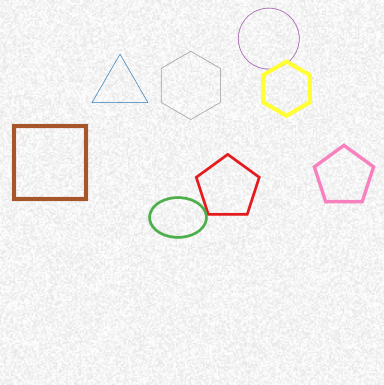[{"shape": "pentagon", "thickness": 2, "radius": 0.43, "center": [0.592, 0.513]}, {"shape": "triangle", "thickness": 0.5, "radius": 0.42, "center": [0.312, 0.775]}, {"shape": "oval", "thickness": 2, "radius": 0.37, "center": [0.462, 0.435]}, {"shape": "circle", "thickness": 0.5, "radius": 0.4, "center": [0.698, 0.9]}, {"shape": "hexagon", "thickness": 3, "radius": 0.35, "center": [0.744, 0.77]}, {"shape": "square", "thickness": 3, "radius": 0.47, "center": [0.13, 0.578]}, {"shape": "pentagon", "thickness": 2.5, "radius": 0.4, "center": [0.893, 0.542]}, {"shape": "hexagon", "thickness": 0.5, "radius": 0.44, "center": [0.496, 0.778]}]